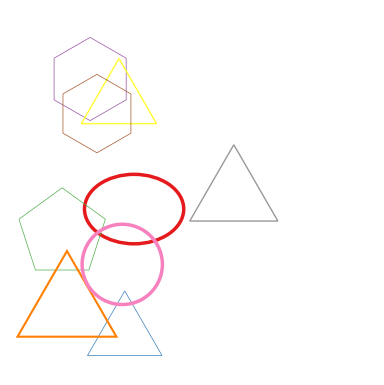[{"shape": "oval", "thickness": 2.5, "radius": 0.64, "center": [0.348, 0.457]}, {"shape": "triangle", "thickness": 0.5, "radius": 0.56, "center": [0.324, 0.132]}, {"shape": "pentagon", "thickness": 0.5, "radius": 0.59, "center": [0.161, 0.394]}, {"shape": "hexagon", "thickness": 0.5, "radius": 0.54, "center": [0.234, 0.795]}, {"shape": "triangle", "thickness": 1.5, "radius": 0.74, "center": [0.174, 0.2]}, {"shape": "triangle", "thickness": 1, "radius": 0.56, "center": [0.309, 0.735]}, {"shape": "hexagon", "thickness": 0.5, "radius": 0.51, "center": [0.252, 0.705]}, {"shape": "circle", "thickness": 2.5, "radius": 0.52, "center": [0.318, 0.313]}, {"shape": "triangle", "thickness": 1, "radius": 0.66, "center": [0.607, 0.492]}]